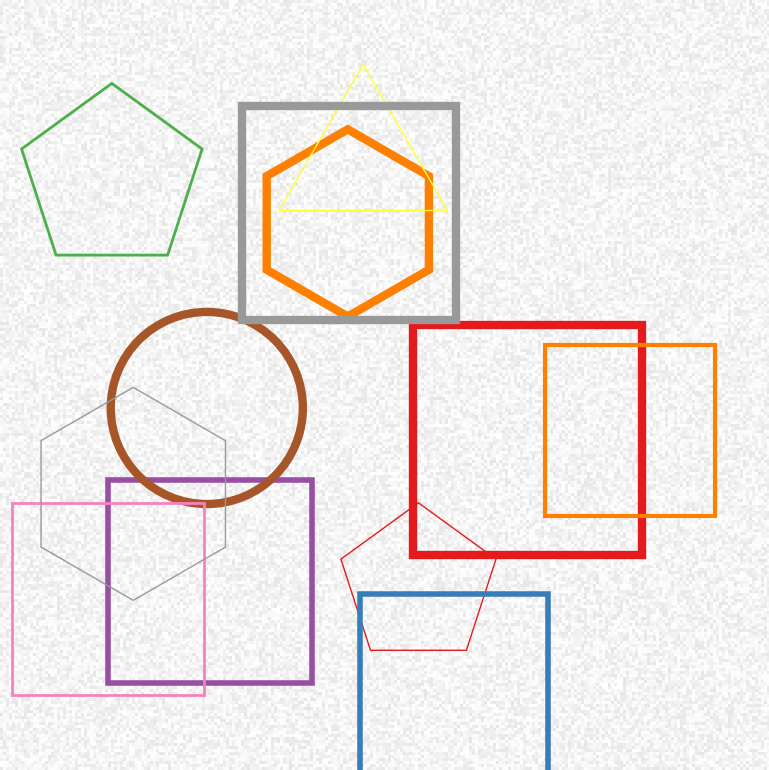[{"shape": "pentagon", "thickness": 0.5, "radius": 0.53, "center": [0.543, 0.241]}, {"shape": "square", "thickness": 3, "radius": 0.74, "center": [0.685, 0.429]}, {"shape": "square", "thickness": 2, "radius": 0.61, "center": [0.59, 0.106]}, {"shape": "pentagon", "thickness": 1, "radius": 0.62, "center": [0.145, 0.768]}, {"shape": "square", "thickness": 2, "radius": 0.66, "center": [0.272, 0.245]}, {"shape": "hexagon", "thickness": 3, "radius": 0.61, "center": [0.452, 0.71]}, {"shape": "square", "thickness": 1.5, "radius": 0.55, "center": [0.818, 0.441]}, {"shape": "triangle", "thickness": 0.5, "radius": 0.63, "center": [0.472, 0.79]}, {"shape": "circle", "thickness": 3, "radius": 0.62, "center": [0.269, 0.47]}, {"shape": "square", "thickness": 1, "radius": 0.62, "center": [0.14, 0.222]}, {"shape": "hexagon", "thickness": 0.5, "radius": 0.69, "center": [0.173, 0.359]}, {"shape": "square", "thickness": 3, "radius": 0.69, "center": [0.453, 0.723]}]